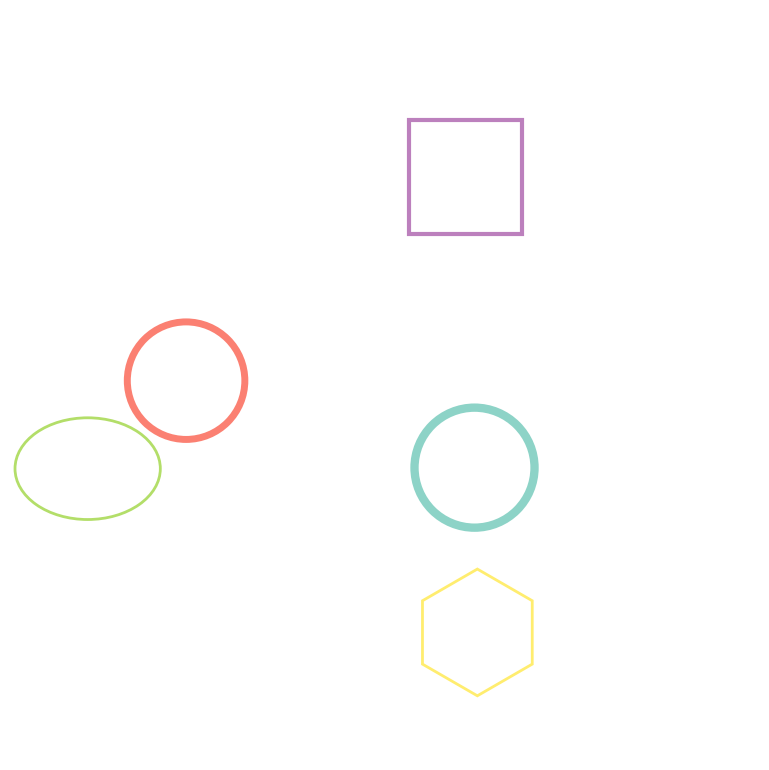[{"shape": "circle", "thickness": 3, "radius": 0.39, "center": [0.616, 0.393]}, {"shape": "circle", "thickness": 2.5, "radius": 0.38, "center": [0.242, 0.506]}, {"shape": "oval", "thickness": 1, "radius": 0.47, "center": [0.114, 0.391]}, {"shape": "square", "thickness": 1.5, "radius": 0.37, "center": [0.604, 0.77]}, {"shape": "hexagon", "thickness": 1, "radius": 0.41, "center": [0.62, 0.179]}]